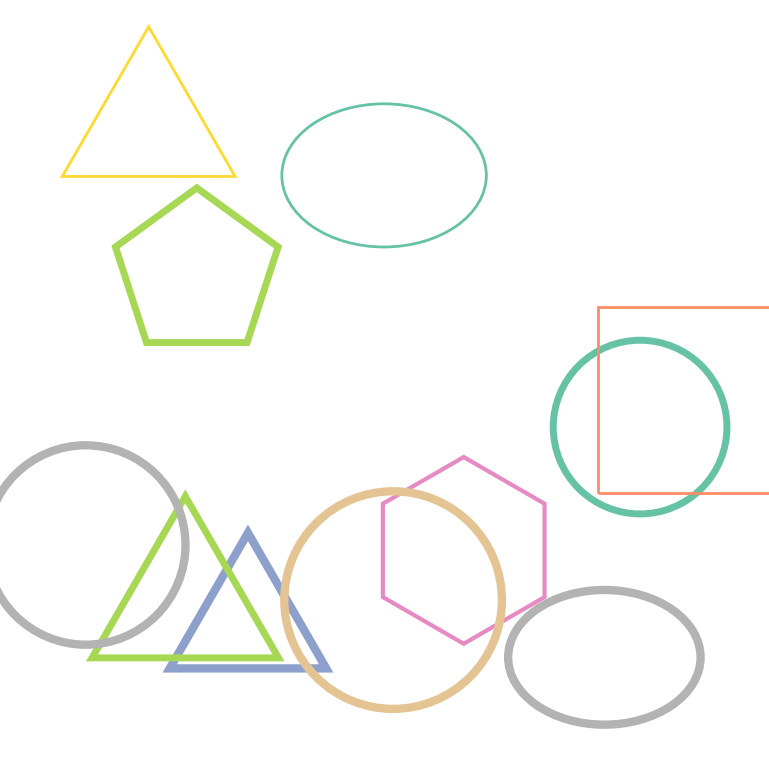[{"shape": "oval", "thickness": 1, "radius": 0.66, "center": [0.499, 0.772]}, {"shape": "circle", "thickness": 2.5, "radius": 0.56, "center": [0.831, 0.445]}, {"shape": "square", "thickness": 1, "radius": 0.6, "center": [0.897, 0.481]}, {"shape": "triangle", "thickness": 3, "radius": 0.59, "center": [0.322, 0.191]}, {"shape": "hexagon", "thickness": 1.5, "radius": 0.61, "center": [0.602, 0.285]}, {"shape": "triangle", "thickness": 2.5, "radius": 0.7, "center": [0.241, 0.216]}, {"shape": "pentagon", "thickness": 2.5, "radius": 0.56, "center": [0.256, 0.645]}, {"shape": "triangle", "thickness": 1, "radius": 0.65, "center": [0.193, 0.836]}, {"shape": "circle", "thickness": 3, "radius": 0.71, "center": [0.511, 0.221]}, {"shape": "oval", "thickness": 3, "radius": 0.62, "center": [0.785, 0.146]}, {"shape": "circle", "thickness": 3, "radius": 0.65, "center": [0.111, 0.292]}]